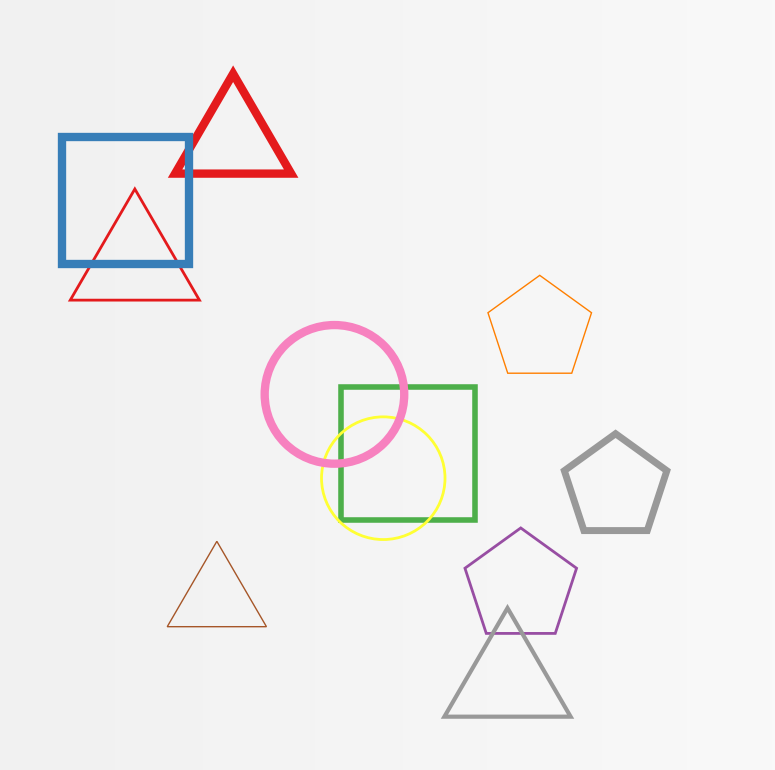[{"shape": "triangle", "thickness": 1, "radius": 0.48, "center": [0.174, 0.658]}, {"shape": "triangle", "thickness": 3, "radius": 0.43, "center": [0.301, 0.818]}, {"shape": "square", "thickness": 3, "radius": 0.41, "center": [0.162, 0.74]}, {"shape": "square", "thickness": 2, "radius": 0.43, "center": [0.526, 0.411]}, {"shape": "pentagon", "thickness": 1, "radius": 0.38, "center": [0.672, 0.239]}, {"shape": "pentagon", "thickness": 0.5, "radius": 0.35, "center": [0.696, 0.572]}, {"shape": "circle", "thickness": 1, "radius": 0.4, "center": [0.495, 0.379]}, {"shape": "triangle", "thickness": 0.5, "radius": 0.37, "center": [0.28, 0.223]}, {"shape": "circle", "thickness": 3, "radius": 0.45, "center": [0.432, 0.488]}, {"shape": "triangle", "thickness": 1.5, "radius": 0.47, "center": [0.655, 0.116]}, {"shape": "pentagon", "thickness": 2.5, "radius": 0.35, "center": [0.794, 0.367]}]